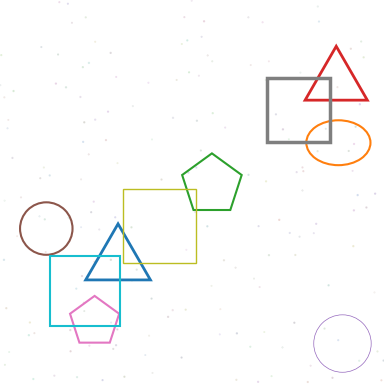[{"shape": "triangle", "thickness": 2, "radius": 0.49, "center": [0.307, 0.321]}, {"shape": "oval", "thickness": 1.5, "radius": 0.42, "center": [0.879, 0.629]}, {"shape": "pentagon", "thickness": 1.5, "radius": 0.41, "center": [0.55, 0.52]}, {"shape": "triangle", "thickness": 2, "radius": 0.47, "center": [0.873, 0.787]}, {"shape": "circle", "thickness": 0.5, "radius": 0.37, "center": [0.89, 0.108]}, {"shape": "circle", "thickness": 1.5, "radius": 0.34, "center": [0.12, 0.406]}, {"shape": "pentagon", "thickness": 1.5, "radius": 0.34, "center": [0.246, 0.164]}, {"shape": "square", "thickness": 2.5, "radius": 0.41, "center": [0.775, 0.714]}, {"shape": "square", "thickness": 1, "radius": 0.48, "center": [0.414, 0.413]}, {"shape": "square", "thickness": 1.5, "radius": 0.45, "center": [0.22, 0.243]}]